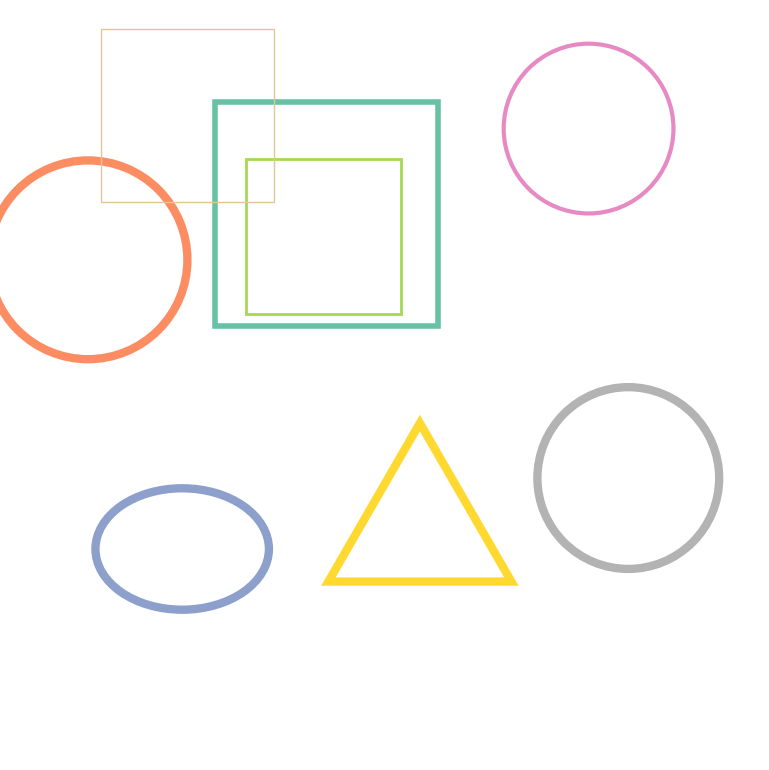[{"shape": "square", "thickness": 2, "radius": 0.73, "center": [0.424, 0.722]}, {"shape": "circle", "thickness": 3, "radius": 0.65, "center": [0.114, 0.663]}, {"shape": "oval", "thickness": 3, "radius": 0.56, "center": [0.237, 0.287]}, {"shape": "circle", "thickness": 1.5, "radius": 0.55, "center": [0.764, 0.833]}, {"shape": "square", "thickness": 1, "radius": 0.5, "center": [0.42, 0.693]}, {"shape": "triangle", "thickness": 3, "radius": 0.69, "center": [0.545, 0.313]}, {"shape": "square", "thickness": 0.5, "radius": 0.56, "center": [0.243, 0.85]}, {"shape": "circle", "thickness": 3, "radius": 0.59, "center": [0.816, 0.379]}]